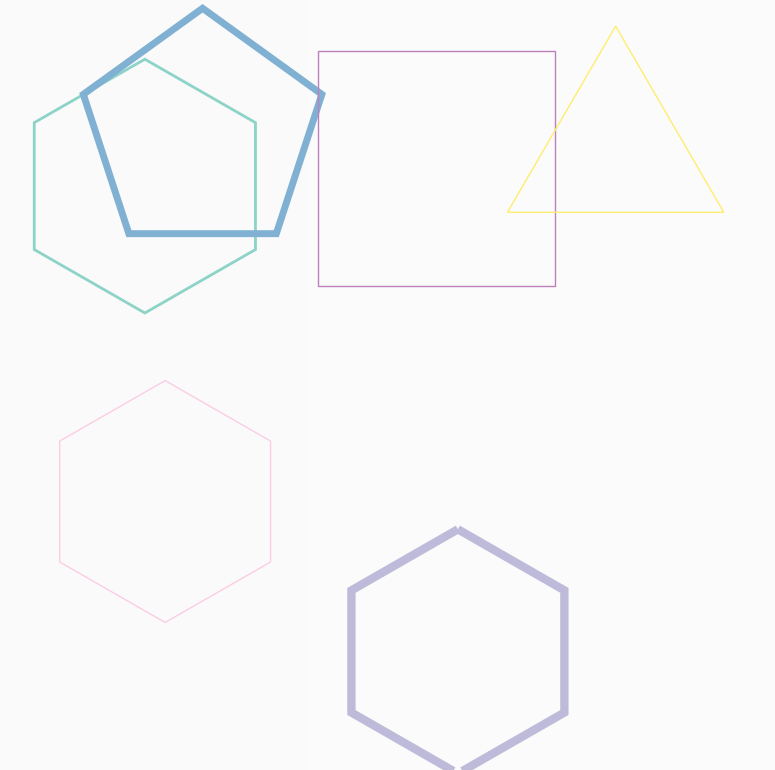[{"shape": "hexagon", "thickness": 1, "radius": 0.82, "center": [0.187, 0.758]}, {"shape": "hexagon", "thickness": 3, "radius": 0.79, "center": [0.591, 0.154]}, {"shape": "pentagon", "thickness": 2.5, "radius": 0.81, "center": [0.261, 0.827]}, {"shape": "hexagon", "thickness": 0.5, "radius": 0.79, "center": [0.213, 0.349]}, {"shape": "square", "thickness": 0.5, "radius": 0.76, "center": [0.563, 0.781]}, {"shape": "triangle", "thickness": 0.5, "radius": 0.81, "center": [0.794, 0.805]}]